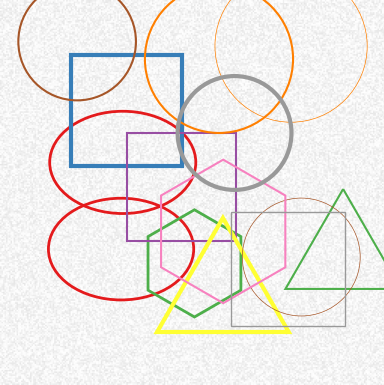[{"shape": "oval", "thickness": 2, "radius": 0.95, "center": [0.319, 0.578]}, {"shape": "oval", "thickness": 2, "radius": 0.94, "center": [0.314, 0.353]}, {"shape": "square", "thickness": 3, "radius": 0.72, "center": [0.328, 0.713]}, {"shape": "triangle", "thickness": 1.5, "radius": 0.87, "center": [0.891, 0.336]}, {"shape": "hexagon", "thickness": 2, "radius": 0.7, "center": [0.505, 0.316]}, {"shape": "square", "thickness": 1.5, "radius": 0.7, "center": [0.472, 0.515]}, {"shape": "circle", "thickness": 0.5, "radius": 0.99, "center": [0.756, 0.88]}, {"shape": "circle", "thickness": 1.5, "radius": 0.96, "center": [0.569, 0.847]}, {"shape": "triangle", "thickness": 3, "radius": 0.99, "center": [0.579, 0.236]}, {"shape": "circle", "thickness": 0.5, "radius": 0.77, "center": [0.782, 0.332]}, {"shape": "circle", "thickness": 1.5, "radius": 0.76, "center": [0.2, 0.892]}, {"shape": "hexagon", "thickness": 1.5, "radius": 0.93, "center": [0.58, 0.399]}, {"shape": "circle", "thickness": 3, "radius": 0.74, "center": [0.609, 0.655]}, {"shape": "square", "thickness": 1, "radius": 0.74, "center": [0.748, 0.301]}]